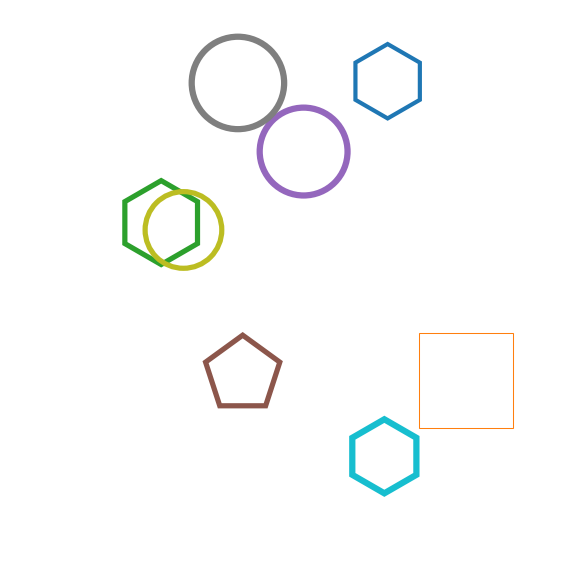[{"shape": "hexagon", "thickness": 2, "radius": 0.32, "center": [0.671, 0.858]}, {"shape": "square", "thickness": 0.5, "radius": 0.41, "center": [0.807, 0.34]}, {"shape": "hexagon", "thickness": 2.5, "radius": 0.36, "center": [0.279, 0.614]}, {"shape": "circle", "thickness": 3, "radius": 0.38, "center": [0.526, 0.737]}, {"shape": "pentagon", "thickness": 2.5, "radius": 0.34, "center": [0.42, 0.351]}, {"shape": "circle", "thickness": 3, "radius": 0.4, "center": [0.412, 0.856]}, {"shape": "circle", "thickness": 2.5, "radius": 0.33, "center": [0.318, 0.601]}, {"shape": "hexagon", "thickness": 3, "radius": 0.32, "center": [0.666, 0.209]}]